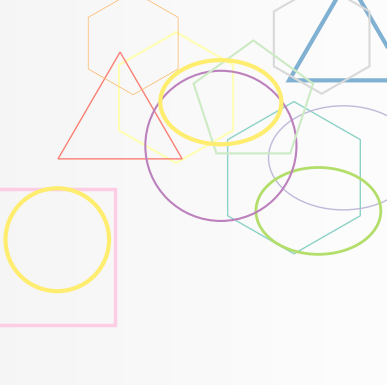[{"shape": "hexagon", "thickness": 1, "radius": 0.99, "center": [0.759, 0.538]}, {"shape": "hexagon", "thickness": 1.5, "radius": 0.85, "center": [0.454, 0.746]}, {"shape": "oval", "thickness": 1, "radius": 0.97, "center": [0.886, 0.59]}, {"shape": "triangle", "thickness": 1, "radius": 0.92, "center": [0.31, 0.68]}, {"shape": "triangle", "thickness": 3, "radius": 0.88, "center": [0.898, 0.879]}, {"shape": "hexagon", "thickness": 0.5, "radius": 0.67, "center": [0.344, 0.888]}, {"shape": "oval", "thickness": 2, "radius": 0.81, "center": [0.822, 0.452]}, {"shape": "square", "thickness": 2.5, "radius": 0.89, "center": [0.12, 0.333]}, {"shape": "hexagon", "thickness": 1.5, "radius": 0.71, "center": [0.83, 0.899]}, {"shape": "circle", "thickness": 1.5, "radius": 0.98, "center": [0.57, 0.621]}, {"shape": "pentagon", "thickness": 1.5, "radius": 0.81, "center": [0.654, 0.733]}, {"shape": "circle", "thickness": 3, "radius": 0.67, "center": [0.148, 0.377]}, {"shape": "oval", "thickness": 3, "radius": 0.78, "center": [0.57, 0.735]}]